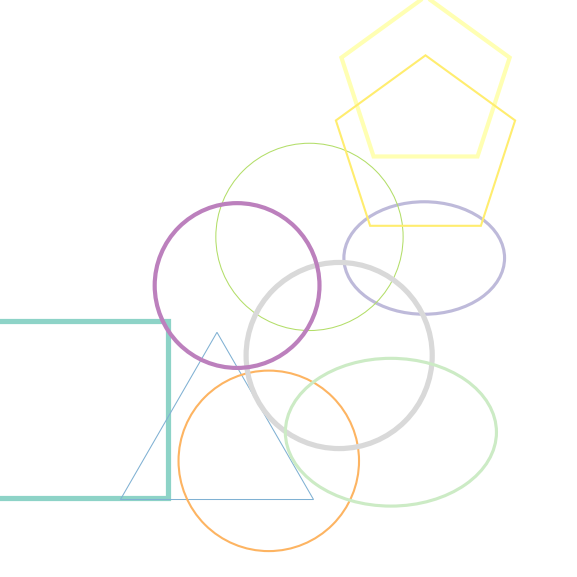[{"shape": "square", "thickness": 2.5, "radius": 0.77, "center": [0.137, 0.289]}, {"shape": "pentagon", "thickness": 2, "radius": 0.77, "center": [0.737, 0.852]}, {"shape": "oval", "thickness": 1.5, "radius": 0.7, "center": [0.735, 0.552]}, {"shape": "triangle", "thickness": 0.5, "radius": 0.97, "center": [0.376, 0.231]}, {"shape": "circle", "thickness": 1, "radius": 0.78, "center": [0.465, 0.201]}, {"shape": "circle", "thickness": 0.5, "radius": 0.81, "center": [0.536, 0.589]}, {"shape": "circle", "thickness": 2.5, "radius": 0.81, "center": [0.587, 0.384]}, {"shape": "circle", "thickness": 2, "radius": 0.71, "center": [0.411, 0.505]}, {"shape": "oval", "thickness": 1.5, "radius": 0.91, "center": [0.677, 0.251]}, {"shape": "pentagon", "thickness": 1, "radius": 0.82, "center": [0.737, 0.74]}]